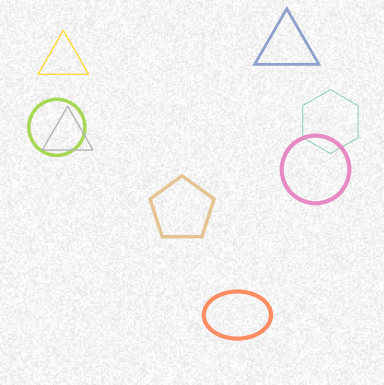[{"shape": "hexagon", "thickness": 0.5, "radius": 0.41, "center": [0.858, 0.684]}, {"shape": "oval", "thickness": 3, "radius": 0.44, "center": [0.617, 0.182]}, {"shape": "triangle", "thickness": 2, "radius": 0.48, "center": [0.745, 0.881]}, {"shape": "circle", "thickness": 3, "radius": 0.44, "center": [0.82, 0.56]}, {"shape": "circle", "thickness": 2.5, "radius": 0.36, "center": [0.148, 0.669]}, {"shape": "triangle", "thickness": 1, "radius": 0.38, "center": [0.165, 0.845]}, {"shape": "pentagon", "thickness": 2.5, "radius": 0.44, "center": [0.473, 0.456]}, {"shape": "triangle", "thickness": 1, "radius": 0.38, "center": [0.176, 0.648]}]